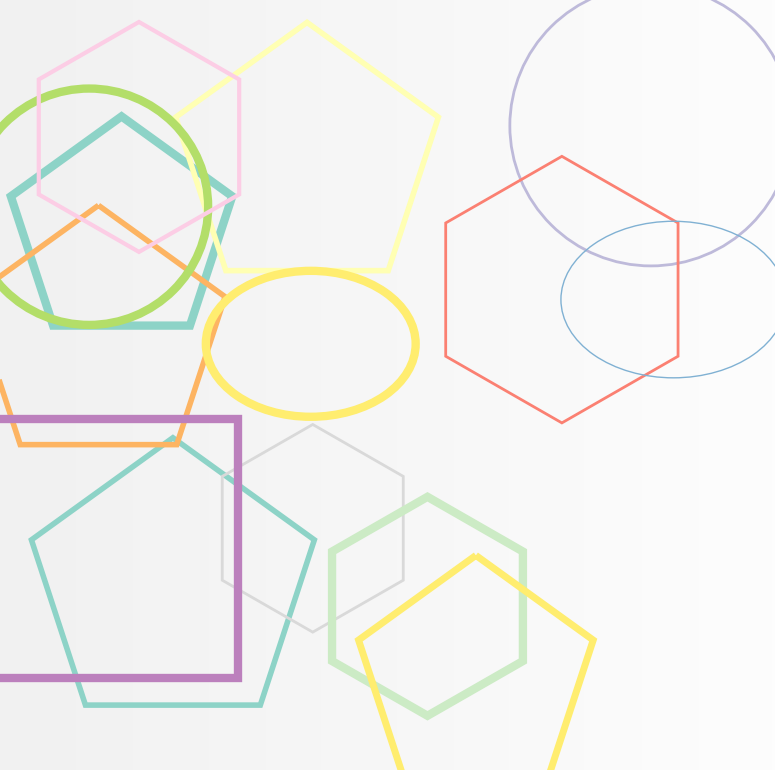[{"shape": "pentagon", "thickness": 3, "radius": 0.75, "center": [0.157, 0.699]}, {"shape": "pentagon", "thickness": 2, "radius": 0.96, "center": [0.223, 0.24]}, {"shape": "pentagon", "thickness": 2, "radius": 0.89, "center": [0.396, 0.793]}, {"shape": "circle", "thickness": 1, "radius": 0.91, "center": [0.84, 0.837]}, {"shape": "hexagon", "thickness": 1, "radius": 0.87, "center": [0.725, 0.624]}, {"shape": "oval", "thickness": 0.5, "radius": 0.73, "center": [0.869, 0.611]}, {"shape": "pentagon", "thickness": 2, "radius": 0.86, "center": [0.127, 0.562]}, {"shape": "circle", "thickness": 3, "radius": 0.77, "center": [0.115, 0.732]}, {"shape": "hexagon", "thickness": 1.5, "radius": 0.75, "center": [0.179, 0.822]}, {"shape": "hexagon", "thickness": 1, "radius": 0.67, "center": [0.404, 0.314]}, {"shape": "square", "thickness": 3, "radius": 0.84, "center": [0.139, 0.288]}, {"shape": "hexagon", "thickness": 3, "radius": 0.71, "center": [0.552, 0.213]}, {"shape": "oval", "thickness": 3, "radius": 0.68, "center": [0.401, 0.553]}, {"shape": "pentagon", "thickness": 2.5, "radius": 0.8, "center": [0.614, 0.12]}]